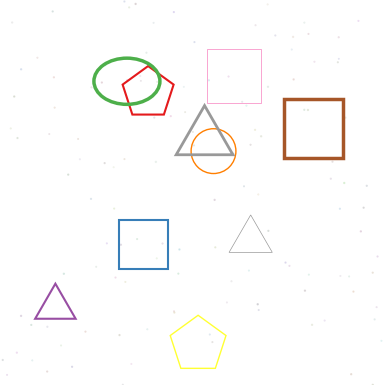[{"shape": "pentagon", "thickness": 1.5, "radius": 0.35, "center": [0.385, 0.759]}, {"shape": "square", "thickness": 1.5, "radius": 0.32, "center": [0.372, 0.364]}, {"shape": "oval", "thickness": 2.5, "radius": 0.43, "center": [0.33, 0.789]}, {"shape": "triangle", "thickness": 1.5, "radius": 0.3, "center": [0.144, 0.202]}, {"shape": "circle", "thickness": 1, "radius": 0.29, "center": [0.555, 0.607]}, {"shape": "pentagon", "thickness": 1, "radius": 0.38, "center": [0.515, 0.105]}, {"shape": "square", "thickness": 2.5, "radius": 0.38, "center": [0.814, 0.666]}, {"shape": "square", "thickness": 0.5, "radius": 0.35, "center": [0.607, 0.804]}, {"shape": "triangle", "thickness": 0.5, "radius": 0.32, "center": [0.651, 0.377]}, {"shape": "triangle", "thickness": 2, "radius": 0.43, "center": [0.531, 0.641]}]